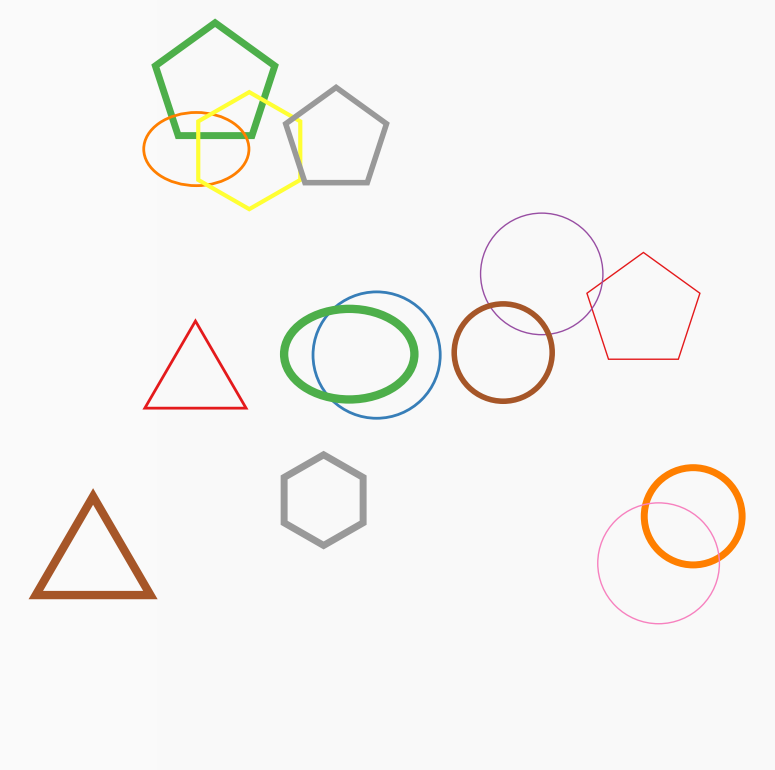[{"shape": "pentagon", "thickness": 0.5, "radius": 0.38, "center": [0.83, 0.595]}, {"shape": "triangle", "thickness": 1, "radius": 0.38, "center": [0.252, 0.508]}, {"shape": "circle", "thickness": 1, "radius": 0.41, "center": [0.486, 0.539]}, {"shape": "pentagon", "thickness": 2.5, "radius": 0.4, "center": [0.278, 0.889]}, {"shape": "oval", "thickness": 3, "radius": 0.42, "center": [0.451, 0.54]}, {"shape": "circle", "thickness": 0.5, "radius": 0.39, "center": [0.699, 0.644]}, {"shape": "oval", "thickness": 1, "radius": 0.34, "center": [0.253, 0.806]}, {"shape": "circle", "thickness": 2.5, "radius": 0.32, "center": [0.894, 0.329]}, {"shape": "hexagon", "thickness": 1.5, "radius": 0.38, "center": [0.322, 0.804]}, {"shape": "circle", "thickness": 2, "radius": 0.32, "center": [0.649, 0.542]}, {"shape": "triangle", "thickness": 3, "radius": 0.43, "center": [0.12, 0.27]}, {"shape": "circle", "thickness": 0.5, "radius": 0.39, "center": [0.85, 0.268]}, {"shape": "hexagon", "thickness": 2.5, "radius": 0.29, "center": [0.418, 0.35]}, {"shape": "pentagon", "thickness": 2, "radius": 0.34, "center": [0.434, 0.818]}]